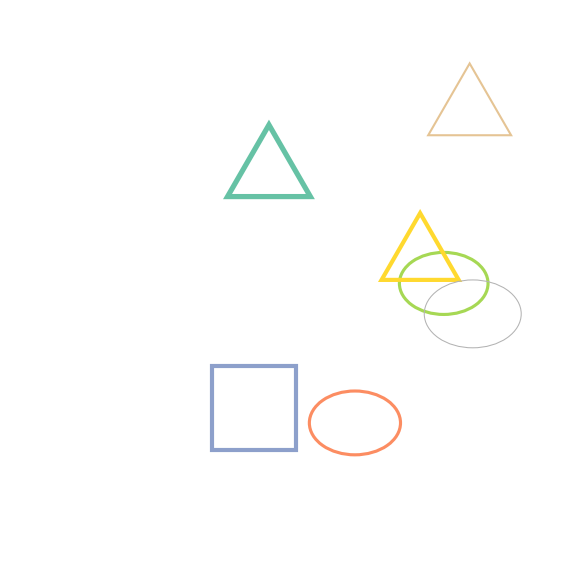[{"shape": "triangle", "thickness": 2.5, "radius": 0.41, "center": [0.466, 0.7]}, {"shape": "oval", "thickness": 1.5, "radius": 0.39, "center": [0.615, 0.267]}, {"shape": "square", "thickness": 2, "radius": 0.36, "center": [0.44, 0.293]}, {"shape": "oval", "thickness": 1.5, "radius": 0.38, "center": [0.768, 0.508]}, {"shape": "triangle", "thickness": 2, "radius": 0.39, "center": [0.727, 0.553]}, {"shape": "triangle", "thickness": 1, "radius": 0.41, "center": [0.813, 0.806]}, {"shape": "oval", "thickness": 0.5, "radius": 0.42, "center": [0.819, 0.456]}]